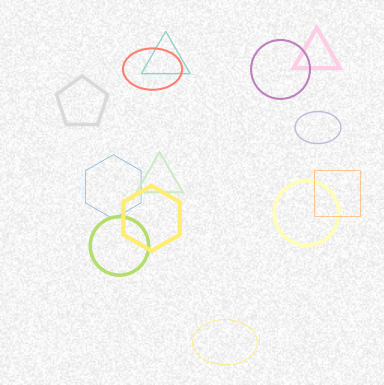[{"shape": "triangle", "thickness": 1, "radius": 0.37, "center": [0.43, 0.845]}, {"shape": "circle", "thickness": 2.5, "radius": 0.42, "center": [0.796, 0.447]}, {"shape": "oval", "thickness": 1, "radius": 0.3, "center": [0.826, 0.669]}, {"shape": "oval", "thickness": 1.5, "radius": 0.38, "center": [0.396, 0.821]}, {"shape": "hexagon", "thickness": 0.5, "radius": 0.42, "center": [0.294, 0.515]}, {"shape": "square", "thickness": 0.5, "radius": 0.3, "center": [0.875, 0.498]}, {"shape": "circle", "thickness": 2.5, "radius": 0.38, "center": [0.31, 0.361]}, {"shape": "triangle", "thickness": 3, "radius": 0.35, "center": [0.823, 0.858]}, {"shape": "pentagon", "thickness": 2.5, "radius": 0.35, "center": [0.213, 0.733]}, {"shape": "circle", "thickness": 1.5, "radius": 0.38, "center": [0.729, 0.82]}, {"shape": "triangle", "thickness": 1.5, "radius": 0.35, "center": [0.415, 0.535]}, {"shape": "hexagon", "thickness": 3, "radius": 0.42, "center": [0.394, 0.433]}, {"shape": "oval", "thickness": 0.5, "radius": 0.42, "center": [0.584, 0.111]}]